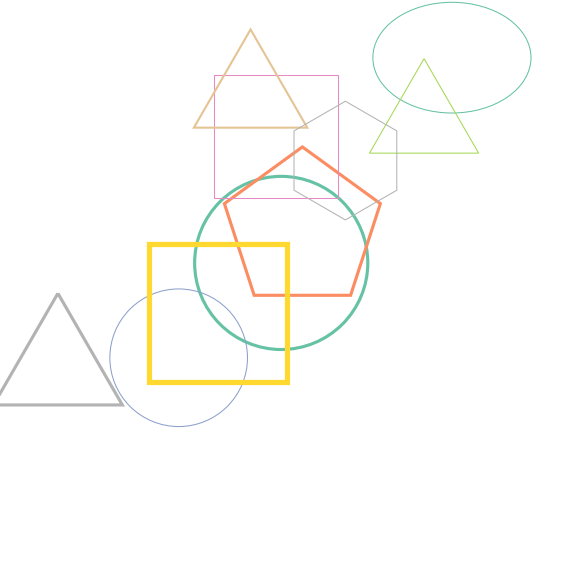[{"shape": "oval", "thickness": 0.5, "radius": 0.68, "center": [0.783, 0.899]}, {"shape": "circle", "thickness": 1.5, "radius": 0.75, "center": [0.487, 0.544]}, {"shape": "pentagon", "thickness": 1.5, "radius": 0.71, "center": [0.524, 0.603]}, {"shape": "circle", "thickness": 0.5, "radius": 0.6, "center": [0.309, 0.38]}, {"shape": "square", "thickness": 0.5, "radius": 0.53, "center": [0.478, 0.763]}, {"shape": "triangle", "thickness": 0.5, "radius": 0.55, "center": [0.734, 0.789]}, {"shape": "square", "thickness": 2.5, "radius": 0.6, "center": [0.377, 0.457]}, {"shape": "triangle", "thickness": 1, "radius": 0.57, "center": [0.434, 0.835]}, {"shape": "triangle", "thickness": 1.5, "radius": 0.64, "center": [0.1, 0.362]}, {"shape": "hexagon", "thickness": 0.5, "radius": 0.51, "center": [0.598, 0.721]}]